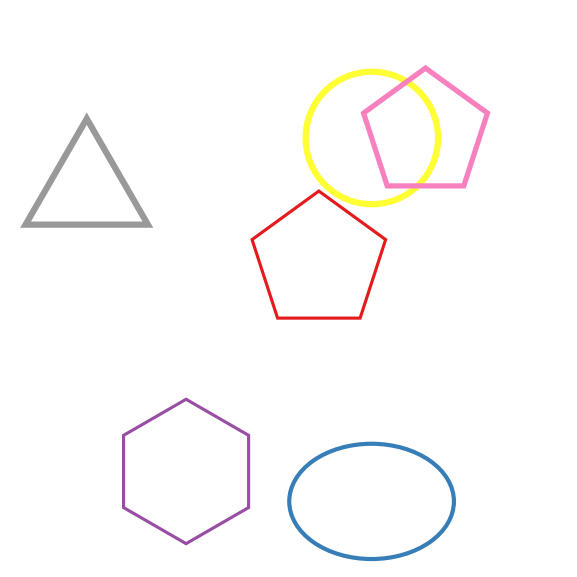[{"shape": "pentagon", "thickness": 1.5, "radius": 0.61, "center": [0.552, 0.547]}, {"shape": "oval", "thickness": 2, "radius": 0.71, "center": [0.643, 0.131]}, {"shape": "hexagon", "thickness": 1.5, "radius": 0.63, "center": [0.322, 0.183]}, {"shape": "circle", "thickness": 3, "radius": 0.57, "center": [0.644, 0.76]}, {"shape": "pentagon", "thickness": 2.5, "radius": 0.56, "center": [0.737, 0.768]}, {"shape": "triangle", "thickness": 3, "radius": 0.61, "center": [0.15, 0.671]}]